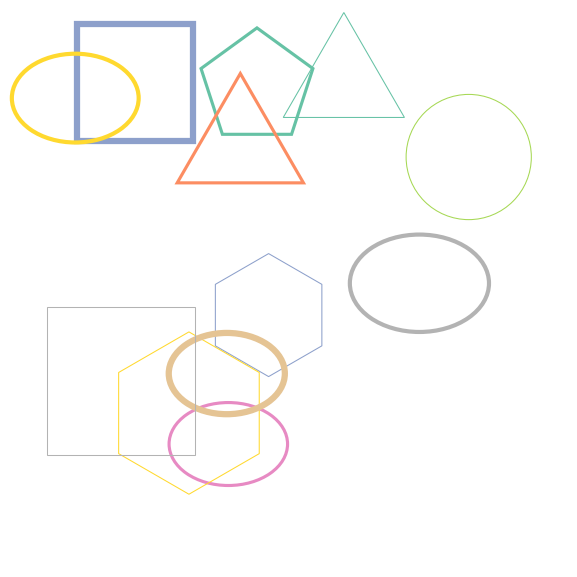[{"shape": "triangle", "thickness": 0.5, "radius": 0.61, "center": [0.595, 0.856]}, {"shape": "pentagon", "thickness": 1.5, "radius": 0.51, "center": [0.445, 0.849]}, {"shape": "triangle", "thickness": 1.5, "radius": 0.63, "center": [0.416, 0.746]}, {"shape": "square", "thickness": 3, "radius": 0.5, "center": [0.234, 0.856]}, {"shape": "hexagon", "thickness": 0.5, "radius": 0.53, "center": [0.465, 0.454]}, {"shape": "oval", "thickness": 1.5, "radius": 0.51, "center": [0.395, 0.23]}, {"shape": "circle", "thickness": 0.5, "radius": 0.54, "center": [0.812, 0.727]}, {"shape": "oval", "thickness": 2, "radius": 0.55, "center": [0.13, 0.829]}, {"shape": "hexagon", "thickness": 0.5, "radius": 0.7, "center": [0.327, 0.284]}, {"shape": "oval", "thickness": 3, "radius": 0.5, "center": [0.393, 0.352]}, {"shape": "oval", "thickness": 2, "radius": 0.6, "center": [0.726, 0.509]}, {"shape": "square", "thickness": 0.5, "radius": 0.64, "center": [0.209, 0.339]}]